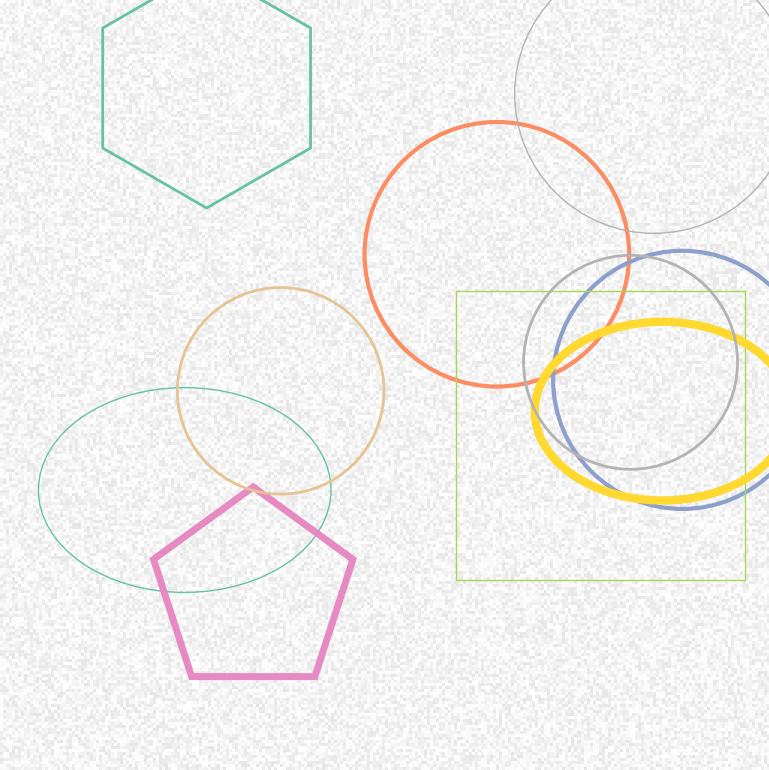[{"shape": "hexagon", "thickness": 1, "radius": 0.78, "center": [0.268, 0.886]}, {"shape": "oval", "thickness": 0.5, "radius": 0.95, "center": [0.24, 0.364]}, {"shape": "circle", "thickness": 1.5, "radius": 0.86, "center": [0.645, 0.67]}, {"shape": "circle", "thickness": 1.5, "radius": 0.84, "center": [0.886, 0.507]}, {"shape": "pentagon", "thickness": 2.5, "radius": 0.68, "center": [0.329, 0.231]}, {"shape": "square", "thickness": 0.5, "radius": 0.94, "center": [0.78, 0.434]}, {"shape": "oval", "thickness": 3, "radius": 0.83, "center": [0.86, 0.466]}, {"shape": "circle", "thickness": 1, "radius": 0.67, "center": [0.364, 0.492]}, {"shape": "circle", "thickness": 0.5, "radius": 0.9, "center": [0.849, 0.878]}, {"shape": "circle", "thickness": 1, "radius": 0.69, "center": [0.819, 0.529]}]